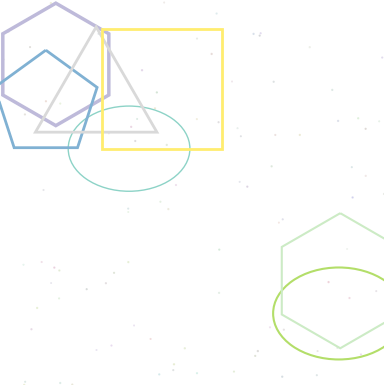[{"shape": "oval", "thickness": 1, "radius": 0.79, "center": [0.335, 0.614]}, {"shape": "hexagon", "thickness": 2.5, "radius": 0.8, "center": [0.145, 0.833]}, {"shape": "pentagon", "thickness": 2, "radius": 0.7, "center": [0.119, 0.73]}, {"shape": "oval", "thickness": 1.5, "radius": 0.85, "center": [0.88, 0.186]}, {"shape": "triangle", "thickness": 2, "radius": 0.91, "center": [0.25, 0.748]}, {"shape": "hexagon", "thickness": 1.5, "radius": 0.88, "center": [0.884, 0.271]}, {"shape": "square", "thickness": 2, "radius": 0.78, "center": [0.421, 0.768]}]